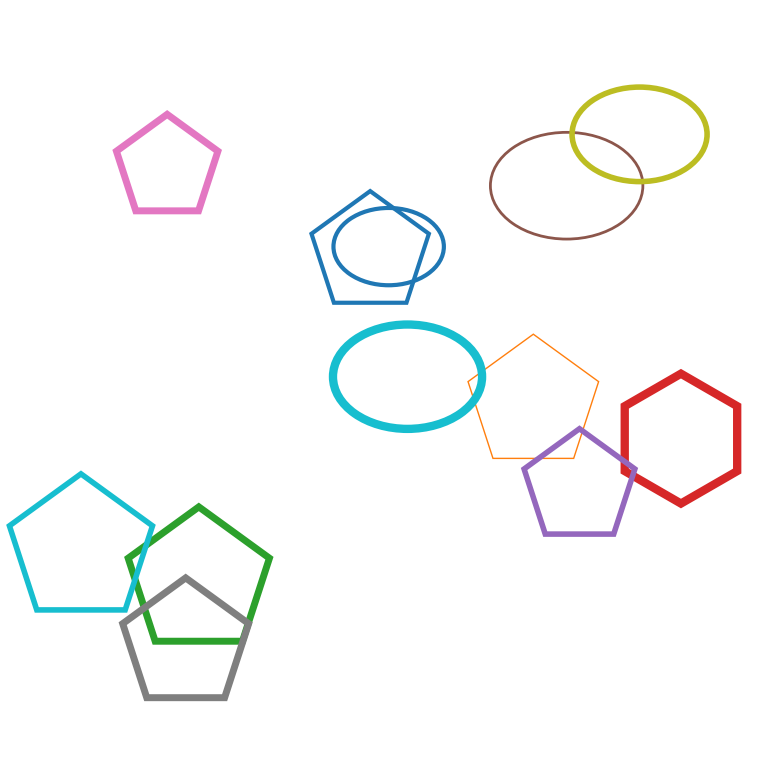[{"shape": "oval", "thickness": 1.5, "radius": 0.36, "center": [0.505, 0.68]}, {"shape": "pentagon", "thickness": 1.5, "radius": 0.4, "center": [0.481, 0.672]}, {"shape": "pentagon", "thickness": 0.5, "radius": 0.45, "center": [0.693, 0.477]}, {"shape": "pentagon", "thickness": 2.5, "radius": 0.48, "center": [0.258, 0.245]}, {"shape": "hexagon", "thickness": 3, "radius": 0.42, "center": [0.884, 0.43]}, {"shape": "pentagon", "thickness": 2, "radius": 0.38, "center": [0.753, 0.368]}, {"shape": "oval", "thickness": 1, "radius": 0.5, "center": [0.736, 0.759]}, {"shape": "pentagon", "thickness": 2.5, "radius": 0.35, "center": [0.217, 0.782]}, {"shape": "pentagon", "thickness": 2.5, "radius": 0.43, "center": [0.241, 0.164]}, {"shape": "oval", "thickness": 2, "radius": 0.44, "center": [0.831, 0.826]}, {"shape": "oval", "thickness": 3, "radius": 0.48, "center": [0.529, 0.511]}, {"shape": "pentagon", "thickness": 2, "radius": 0.49, "center": [0.105, 0.287]}]